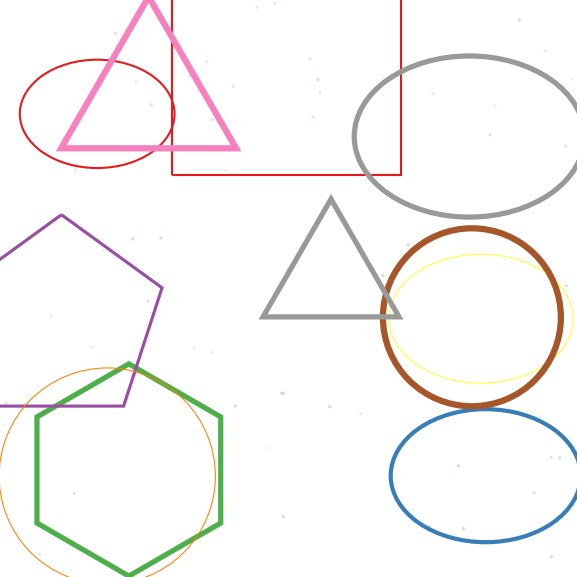[{"shape": "oval", "thickness": 1, "radius": 0.67, "center": [0.168, 0.802]}, {"shape": "square", "thickness": 1, "radius": 0.99, "center": [0.496, 0.895]}, {"shape": "oval", "thickness": 2, "radius": 0.82, "center": [0.841, 0.175]}, {"shape": "hexagon", "thickness": 2.5, "radius": 0.92, "center": [0.223, 0.185]}, {"shape": "pentagon", "thickness": 1.5, "radius": 0.92, "center": [0.106, 0.444]}, {"shape": "circle", "thickness": 0.5, "radius": 0.94, "center": [0.186, 0.175]}, {"shape": "oval", "thickness": 0.5, "radius": 0.8, "center": [0.833, 0.447]}, {"shape": "circle", "thickness": 3, "radius": 0.77, "center": [0.817, 0.45]}, {"shape": "triangle", "thickness": 3, "radius": 0.87, "center": [0.257, 0.83]}, {"shape": "oval", "thickness": 2.5, "radius": 1.0, "center": [0.813, 0.763]}, {"shape": "triangle", "thickness": 2.5, "radius": 0.68, "center": [0.573, 0.518]}]